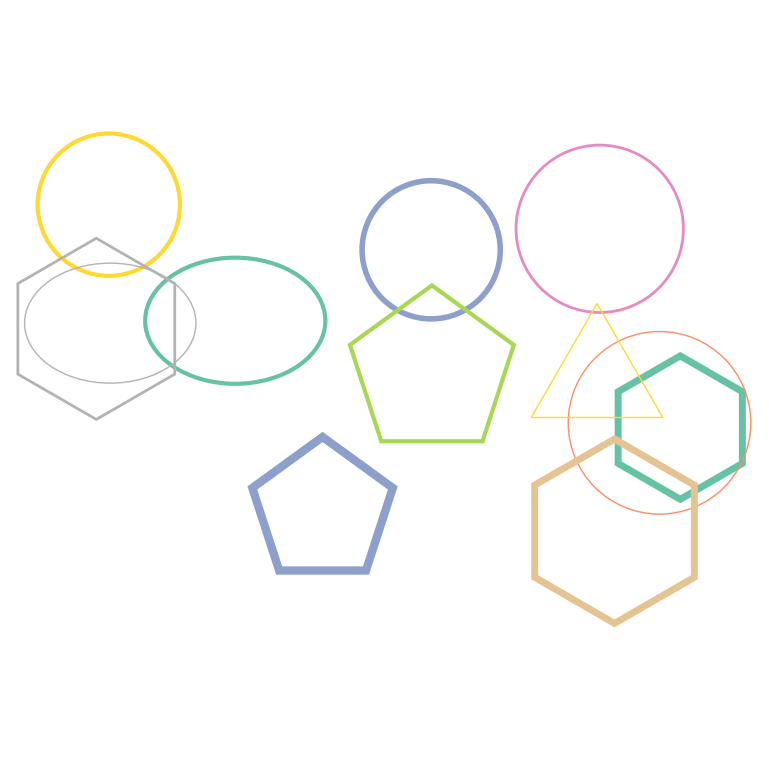[{"shape": "oval", "thickness": 1.5, "radius": 0.59, "center": [0.306, 0.583]}, {"shape": "hexagon", "thickness": 2.5, "radius": 0.47, "center": [0.883, 0.445]}, {"shape": "circle", "thickness": 0.5, "radius": 0.59, "center": [0.857, 0.451]}, {"shape": "circle", "thickness": 2, "radius": 0.45, "center": [0.56, 0.676]}, {"shape": "pentagon", "thickness": 3, "radius": 0.48, "center": [0.419, 0.337]}, {"shape": "circle", "thickness": 1, "radius": 0.54, "center": [0.779, 0.703]}, {"shape": "pentagon", "thickness": 1.5, "radius": 0.56, "center": [0.561, 0.517]}, {"shape": "circle", "thickness": 1.5, "radius": 0.46, "center": [0.141, 0.734]}, {"shape": "triangle", "thickness": 0.5, "radius": 0.49, "center": [0.775, 0.507]}, {"shape": "hexagon", "thickness": 2.5, "radius": 0.6, "center": [0.798, 0.31]}, {"shape": "oval", "thickness": 0.5, "radius": 0.56, "center": [0.143, 0.58]}, {"shape": "hexagon", "thickness": 1, "radius": 0.59, "center": [0.125, 0.573]}]